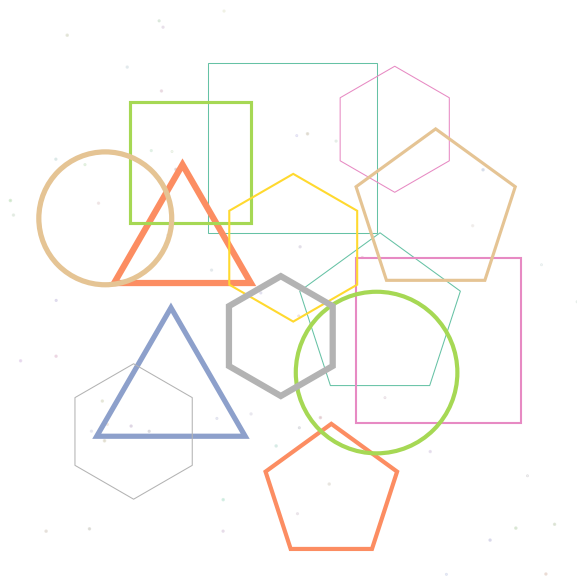[{"shape": "square", "thickness": 0.5, "radius": 0.73, "center": [0.507, 0.743]}, {"shape": "pentagon", "thickness": 0.5, "radius": 0.73, "center": [0.658, 0.45]}, {"shape": "pentagon", "thickness": 2, "radius": 0.6, "center": [0.574, 0.145]}, {"shape": "triangle", "thickness": 3, "radius": 0.68, "center": [0.316, 0.577]}, {"shape": "triangle", "thickness": 2.5, "radius": 0.74, "center": [0.296, 0.318]}, {"shape": "hexagon", "thickness": 0.5, "radius": 0.55, "center": [0.684, 0.775]}, {"shape": "square", "thickness": 1, "radius": 0.72, "center": [0.759, 0.41]}, {"shape": "circle", "thickness": 2, "radius": 0.7, "center": [0.652, 0.354]}, {"shape": "square", "thickness": 1.5, "radius": 0.52, "center": [0.33, 0.718]}, {"shape": "hexagon", "thickness": 1, "radius": 0.64, "center": [0.508, 0.57]}, {"shape": "circle", "thickness": 2.5, "radius": 0.58, "center": [0.182, 0.621]}, {"shape": "pentagon", "thickness": 1.5, "radius": 0.72, "center": [0.754, 0.631]}, {"shape": "hexagon", "thickness": 0.5, "radius": 0.59, "center": [0.231, 0.252]}, {"shape": "hexagon", "thickness": 3, "radius": 0.52, "center": [0.486, 0.417]}]